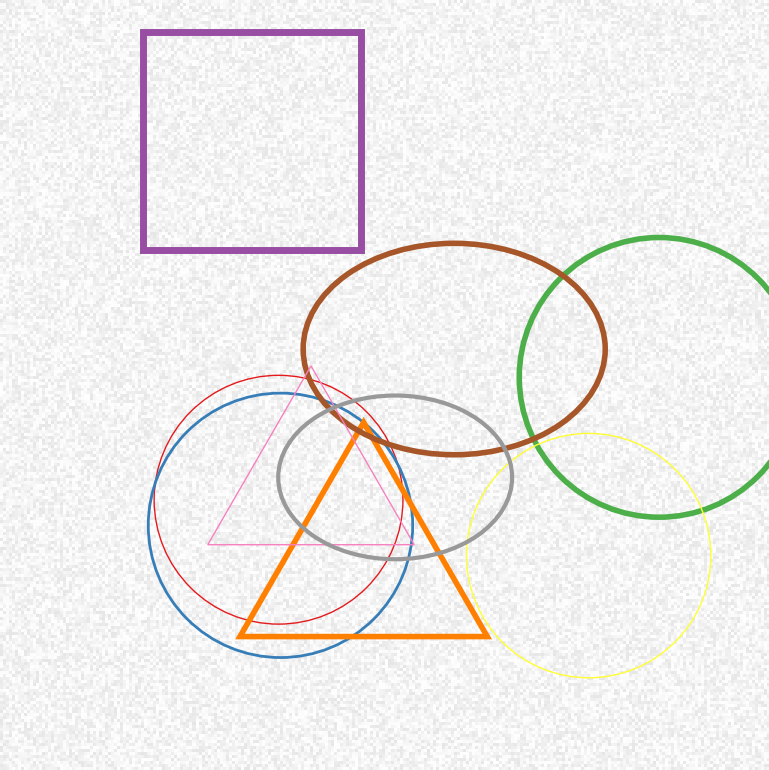[{"shape": "circle", "thickness": 0.5, "radius": 0.81, "center": [0.362, 0.351]}, {"shape": "circle", "thickness": 1, "radius": 0.86, "center": [0.364, 0.318]}, {"shape": "circle", "thickness": 2, "radius": 0.91, "center": [0.856, 0.51]}, {"shape": "square", "thickness": 2.5, "radius": 0.71, "center": [0.328, 0.817]}, {"shape": "triangle", "thickness": 2, "radius": 0.93, "center": [0.472, 0.266]}, {"shape": "circle", "thickness": 0.5, "radius": 0.79, "center": [0.764, 0.278]}, {"shape": "oval", "thickness": 2, "radius": 0.98, "center": [0.59, 0.547]}, {"shape": "triangle", "thickness": 0.5, "radius": 0.77, "center": [0.404, 0.37]}, {"shape": "oval", "thickness": 1.5, "radius": 0.76, "center": [0.513, 0.38]}]